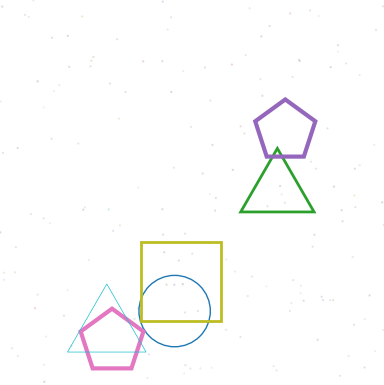[{"shape": "circle", "thickness": 1, "radius": 0.46, "center": [0.454, 0.192]}, {"shape": "triangle", "thickness": 2, "radius": 0.55, "center": [0.72, 0.505]}, {"shape": "pentagon", "thickness": 3, "radius": 0.41, "center": [0.741, 0.66]}, {"shape": "pentagon", "thickness": 3, "radius": 0.43, "center": [0.291, 0.112]}, {"shape": "square", "thickness": 2, "radius": 0.51, "center": [0.47, 0.269]}, {"shape": "triangle", "thickness": 0.5, "radius": 0.59, "center": [0.277, 0.144]}]